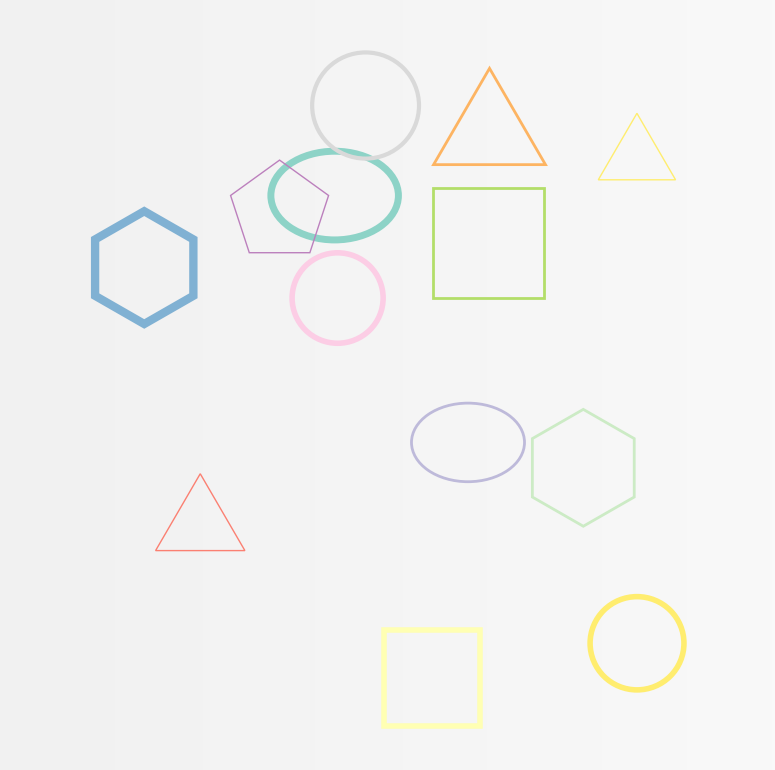[{"shape": "oval", "thickness": 2.5, "radius": 0.41, "center": [0.432, 0.746]}, {"shape": "square", "thickness": 2, "radius": 0.31, "center": [0.557, 0.119]}, {"shape": "oval", "thickness": 1, "radius": 0.36, "center": [0.604, 0.425]}, {"shape": "triangle", "thickness": 0.5, "radius": 0.33, "center": [0.258, 0.318]}, {"shape": "hexagon", "thickness": 3, "radius": 0.37, "center": [0.186, 0.652]}, {"shape": "triangle", "thickness": 1, "radius": 0.42, "center": [0.632, 0.828]}, {"shape": "square", "thickness": 1, "radius": 0.36, "center": [0.631, 0.684]}, {"shape": "circle", "thickness": 2, "radius": 0.29, "center": [0.436, 0.613]}, {"shape": "circle", "thickness": 1.5, "radius": 0.34, "center": [0.472, 0.863]}, {"shape": "pentagon", "thickness": 0.5, "radius": 0.33, "center": [0.361, 0.726]}, {"shape": "hexagon", "thickness": 1, "radius": 0.38, "center": [0.753, 0.392]}, {"shape": "triangle", "thickness": 0.5, "radius": 0.29, "center": [0.822, 0.795]}, {"shape": "circle", "thickness": 2, "radius": 0.3, "center": [0.822, 0.165]}]